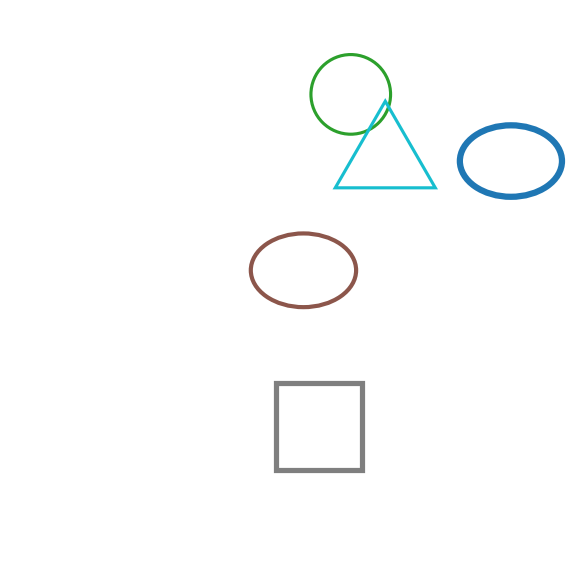[{"shape": "oval", "thickness": 3, "radius": 0.44, "center": [0.885, 0.72]}, {"shape": "circle", "thickness": 1.5, "radius": 0.34, "center": [0.607, 0.836]}, {"shape": "oval", "thickness": 2, "radius": 0.46, "center": [0.525, 0.531]}, {"shape": "square", "thickness": 2.5, "radius": 0.37, "center": [0.552, 0.261]}, {"shape": "triangle", "thickness": 1.5, "radius": 0.5, "center": [0.667, 0.724]}]